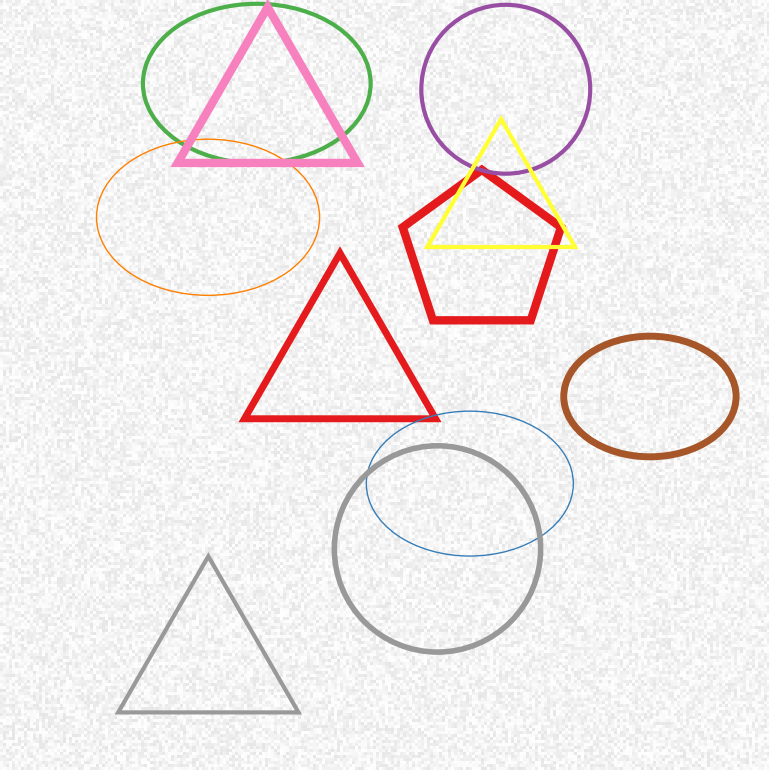[{"shape": "triangle", "thickness": 2.5, "radius": 0.72, "center": [0.442, 0.528]}, {"shape": "pentagon", "thickness": 3, "radius": 0.54, "center": [0.626, 0.671]}, {"shape": "oval", "thickness": 0.5, "radius": 0.67, "center": [0.61, 0.372]}, {"shape": "oval", "thickness": 1.5, "radius": 0.74, "center": [0.333, 0.892]}, {"shape": "circle", "thickness": 1.5, "radius": 0.55, "center": [0.657, 0.884]}, {"shape": "oval", "thickness": 0.5, "radius": 0.72, "center": [0.27, 0.718]}, {"shape": "triangle", "thickness": 1.5, "radius": 0.55, "center": [0.651, 0.735]}, {"shape": "oval", "thickness": 2.5, "radius": 0.56, "center": [0.844, 0.485]}, {"shape": "triangle", "thickness": 3, "radius": 0.67, "center": [0.348, 0.856]}, {"shape": "triangle", "thickness": 1.5, "radius": 0.68, "center": [0.271, 0.142]}, {"shape": "circle", "thickness": 2, "radius": 0.67, "center": [0.568, 0.287]}]